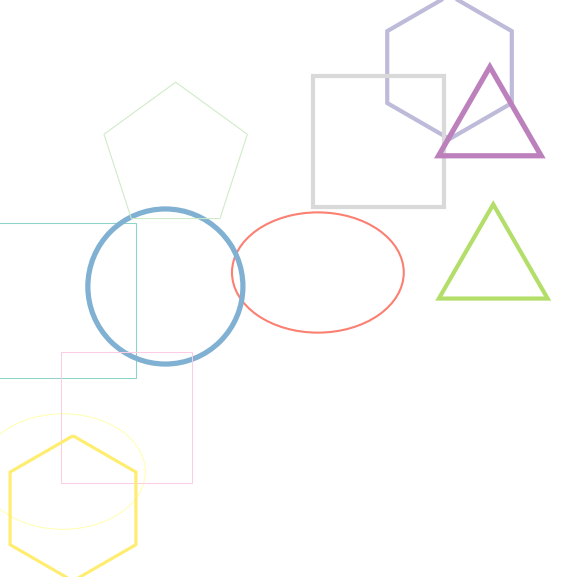[{"shape": "square", "thickness": 0.5, "radius": 0.67, "center": [0.1, 0.478]}, {"shape": "oval", "thickness": 0.5, "radius": 0.71, "center": [0.109, 0.183]}, {"shape": "hexagon", "thickness": 2, "radius": 0.62, "center": [0.778, 0.883]}, {"shape": "oval", "thickness": 1, "radius": 0.74, "center": [0.55, 0.527]}, {"shape": "circle", "thickness": 2.5, "radius": 0.67, "center": [0.286, 0.503]}, {"shape": "triangle", "thickness": 2, "radius": 0.54, "center": [0.854, 0.537]}, {"shape": "square", "thickness": 0.5, "radius": 0.57, "center": [0.219, 0.276]}, {"shape": "square", "thickness": 2, "radius": 0.57, "center": [0.655, 0.754]}, {"shape": "triangle", "thickness": 2.5, "radius": 0.51, "center": [0.848, 0.781]}, {"shape": "pentagon", "thickness": 0.5, "radius": 0.65, "center": [0.304, 0.726]}, {"shape": "hexagon", "thickness": 1.5, "radius": 0.63, "center": [0.126, 0.119]}]